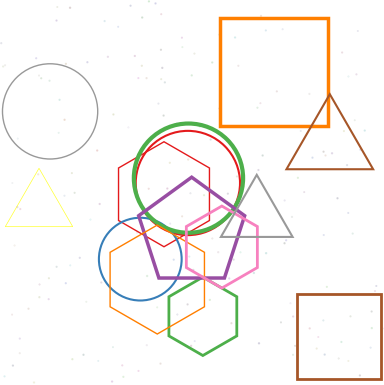[{"shape": "circle", "thickness": 1.5, "radius": 0.68, "center": [0.488, 0.525]}, {"shape": "hexagon", "thickness": 1, "radius": 0.68, "center": [0.426, 0.495]}, {"shape": "circle", "thickness": 1.5, "radius": 0.54, "center": [0.364, 0.327]}, {"shape": "hexagon", "thickness": 2, "radius": 0.51, "center": [0.527, 0.178]}, {"shape": "circle", "thickness": 3, "radius": 0.71, "center": [0.49, 0.537]}, {"shape": "pentagon", "thickness": 2.5, "radius": 0.72, "center": [0.498, 0.395]}, {"shape": "square", "thickness": 2.5, "radius": 0.7, "center": [0.711, 0.813]}, {"shape": "hexagon", "thickness": 1, "radius": 0.71, "center": [0.408, 0.274]}, {"shape": "triangle", "thickness": 0.5, "radius": 0.51, "center": [0.101, 0.462]}, {"shape": "square", "thickness": 2, "radius": 0.55, "center": [0.88, 0.125]}, {"shape": "triangle", "thickness": 1.5, "radius": 0.65, "center": [0.857, 0.625]}, {"shape": "hexagon", "thickness": 2, "radius": 0.53, "center": [0.576, 0.358]}, {"shape": "circle", "thickness": 1, "radius": 0.62, "center": [0.13, 0.711]}, {"shape": "triangle", "thickness": 1.5, "radius": 0.54, "center": [0.667, 0.438]}]